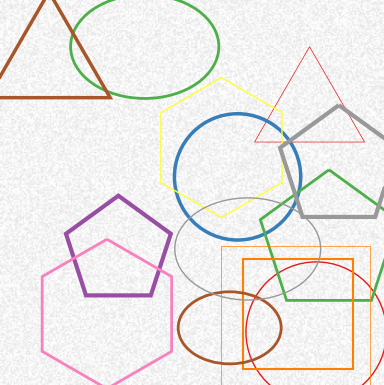[{"shape": "circle", "thickness": 1, "radius": 0.91, "center": [0.821, 0.137]}, {"shape": "triangle", "thickness": 0.5, "radius": 0.83, "center": [0.804, 0.714]}, {"shape": "circle", "thickness": 2.5, "radius": 0.82, "center": [0.617, 0.541]}, {"shape": "pentagon", "thickness": 2, "radius": 0.94, "center": [0.855, 0.372]}, {"shape": "oval", "thickness": 2, "radius": 0.96, "center": [0.376, 0.879]}, {"shape": "pentagon", "thickness": 3, "radius": 0.72, "center": [0.308, 0.349]}, {"shape": "square", "thickness": 0.5, "radius": 0.97, "center": [0.768, 0.168]}, {"shape": "square", "thickness": 1.5, "radius": 0.72, "center": [0.773, 0.184]}, {"shape": "hexagon", "thickness": 1, "radius": 0.91, "center": [0.575, 0.617]}, {"shape": "triangle", "thickness": 2.5, "radius": 0.92, "center": [0.127, 0.838]}, {"shape": "oval", "thickness": 2, "radius": 0.67, "center": [0.597, 0.148]}, {"shape": "hexagon", "thickness": 2, "radius": 0.97, "center": [0.278, 0.184]}, {"shape": "oval", "thickness": 1, "radius": 0.95, "center": [0.643, 0.353]}, {"shape": "pentagon", "thickness": 3, "radius": 0.8, "center": [0.88, 0.566]}]